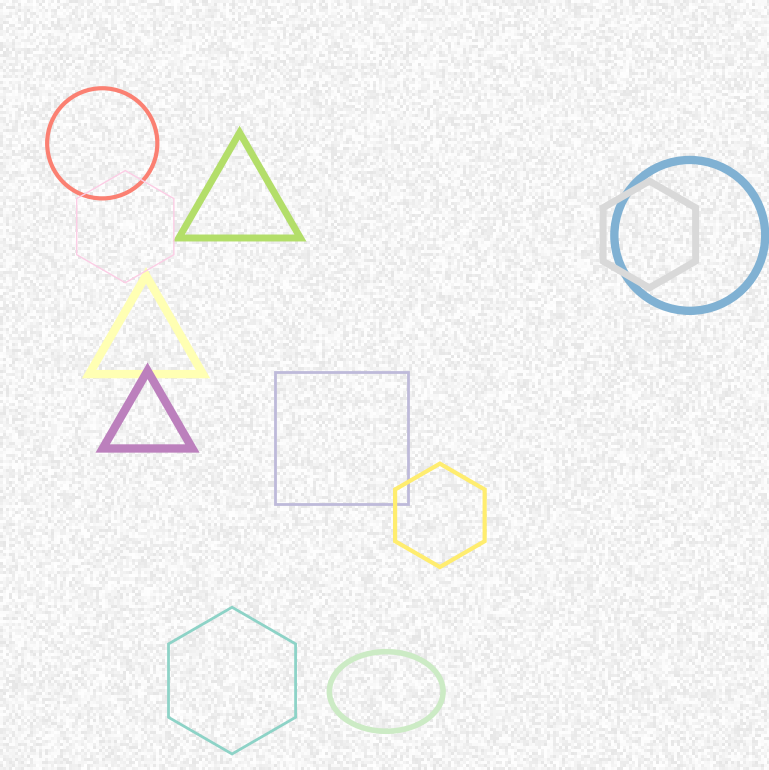[{"shape": "hexagon", "thickness": 1, "radius": 0.48, "center": [0.301, 0.116]}, {"shape": "triangle", "thickness": 3, "radius": 0.43, "center": [0.19, 0.557]}, {"shape": "square", "thickness": 1, "radius": 0.43, "center": [0.443, 0.431]}, {"shape": "circle", "thickness": 1.5, "radius": 0.36, "center": [0.133, 0.814]}, {"shape": "circle", "thickness": 3, "radius": 0.49, "center": [0.896, 0.694]}, {"shape": "triangle", "thickness": 2.5, "radius": 0.46, "center": [0.311, 0.737]}, {"shape": "hexagon", "thickness": 0.5, "radius": 0.36, "center": [0.163, 0.706]}, {"shape": "hexagon", "thickness": 2.5, "radius": 0.35, "center": [0.843, 0.696]}, {"shape": "triangle", "thickness": 3, "radius": 0.34, "center": [0.192, 0.451]}, {"shape": "oval", "thickness": 2, "radius": 0.37, "center": [0.502, 0.102]}, {"shape": "hexagon", "thickness": 1.5, "radius": 0.34, "center": [0.571, 0.331]}]